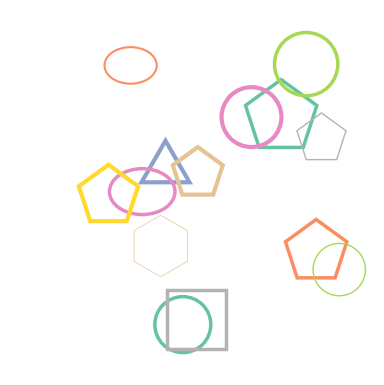[{"shape": "pentagon", "thickness": 2.5, "radius": 0.49, "center": [0.73, 0.696]}, {"shape": "circle", "thickness": 2.5, "radius": 0.36, "center": [0.475, 0.157]}, {"shape": "pentagon", "thickness": 2.5, "radius": 0.42, "center": [0.821, 0.346]}, {"shape": "oval", "thickness": 1.5, "radius": 0.34, "center": [0.339, 0.83]}, {"shape": "triangle", "thickness": 3, "radius": 0.36, "center": [0.43, 0.562]}, {"shape": "oval", "thickness": 2.5, "radius": 0.43, "center": [0.369, 0.502]}, {"shape": "circle", "thickness": 3, "radius": 0.39, "center": [0.653, 0.696]}, {"shape": "circle", "thickness": 2.5, "radius": 0.41, "center": [0.795, 0.833]}, {"shape": "circle", "thickness": 1, "radius": 0.34, "center": [0.881, 0.3]}, {"shape": "pentagon", "thickness": 3, "radius": 0.4, "center": [0.282, 0.491]}, {"shape": "pentagon", "thickness": 3, "radius": 0.34, "center": [0.514, 0.55]}, {"shape": "hexagon", "thickness": 0.5, "radius": 0.4, "center": [0.417, 0.361]}, {"shape": "pentagon", "thickness": 1, "radius": 0.34, "center": [0.835, 0.64]}, {"shape": "square", "thickness": 2.5, "radius": 0.38, "center": [0.51, 0.17]}]